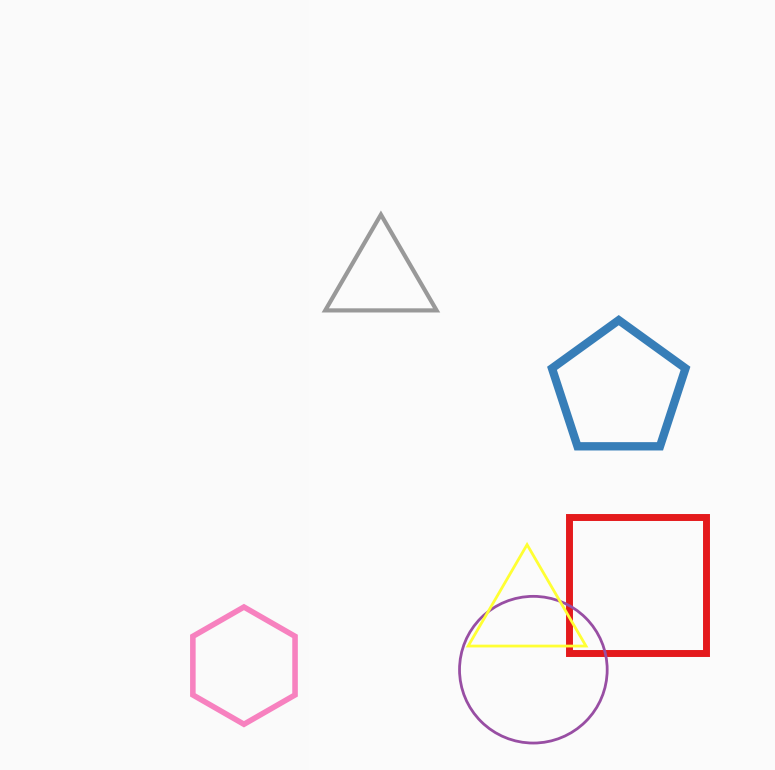[{"shape": "square", "thickness": 2.5, "radius": 0.44, "center": [0.822, 0.24]}, {"shape": "pentagon", "thickness": 3, "radius": 0.45, "center": [0.798, 0.494]}, {"shape": "circle", "thickness": 1, "radius": 0.48, "center": [0.688, 0.13]}, {"shape": "triangle", "thickness": 1, "radius": 0.44, "center": [0.68, 0.205]}, {"shape": "hexagon", "thickness": 2, "radius": 0.38, "center": [0.315, 0.136]}, {"shape": "triangle", "thickness": 1.5, "radius": 0.41, "center": [0.492, 0.638]}]